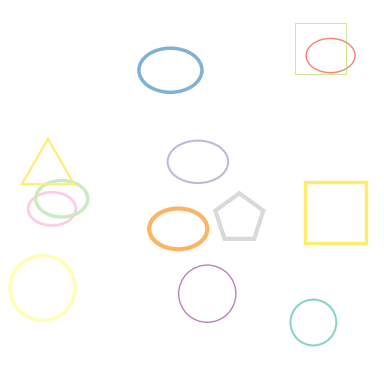[{"shape": "circle", "thickness": 1.5, "radius": 0.3, "center": [0.814, 0.162]}, {"shape": "circle", "thickness": 2.5, "radius": 0.42, "center": [0.11, 0.252]}, {"shape": "oval", "thickness": 1.5, "radius": 0.39, "center": [0.514, 0.58]}, {"shape": "oval", "thickness": 1, "radius": 0.32, "center": [0.859, 0.856]}, {"shape": "oval", "thickness": 2.5, "radius": 0.41, "center": [0.443, 0.818]}, {"shape": "oval", "thickness": 3, "radius": 0.38, "center": [0.463, 0.406]}, {"shape": "square", "thickness": 0.5, "radius": 0.33, "center": [0.833, 0.873]}, {"shape": "oval", "thickness": 2, "radius": 0.31, "center": [0.135, 0.457]}, {"shape": "pentagon", "thickness": 3, "radius": 0.33, "center": [0.622, 0.433]}, {"shape": "circle", "thickness": 1, "radius": 0.37, "center": [0.538, 0.237]}, {"shape": "oval", "thickness": 2.5, "radius": 0.34, "center": [0.16, 0.484]}, {"shape": "square", "thickness": 2.5, "radius": 0.4, "center": [0.872, 0.449]}, {"shape": "triangle", "thickness": 1.5, "radius": 0.39, "center": [0.125, 0.561]}]